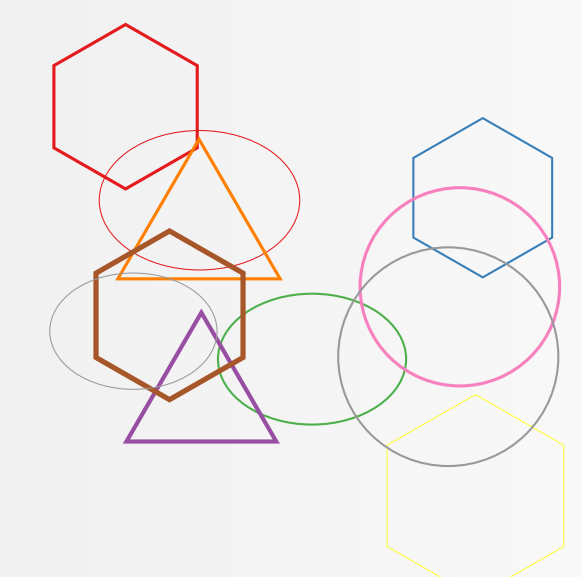[{"shape": "oval", "thickness": 0.5, "radius": 0.86, "center": [0.343, 0.652]}, {"shape": "hexagon", "thickness": 1.5, "radius": 0.71, "center": [0.216, 0.814]}, {"shape": "hexagon", "thickness": 1, "radius": 0.69, "center": [0.831, 0.657]}, {"shape": "oval", "thickness": 1, "radius": 0.81, "center": [0.537, 0.377]}, {"shape": "triangle", "thickness": 2, "radius": 0.74, "center": [0.346, 0.309]}, {"shape": "triangle", "thickness": 1.5, "radius": 0.81, "center": [0.342, 0.597]}, {"shape": "hexagon", "thickness": 0.5, "radius": 0.88, "center": [0.818, 0.14]}, {"shape": "hexagon", "thickness": 2.5, "radius": 0.73, "center": [0.292, 0.453]}, {"shape": "circle", "thickness": 1.5, "radius": 0.86, "center": [0.791, 0.502]}, {"shape": "circle", "thickness": 1, "radius": 0.95, "center": [0.771, 0.381]}, {"shape": "oval", "thickness": 0.5, "radius": 0.72, "center": [0.229, 0.426]}]